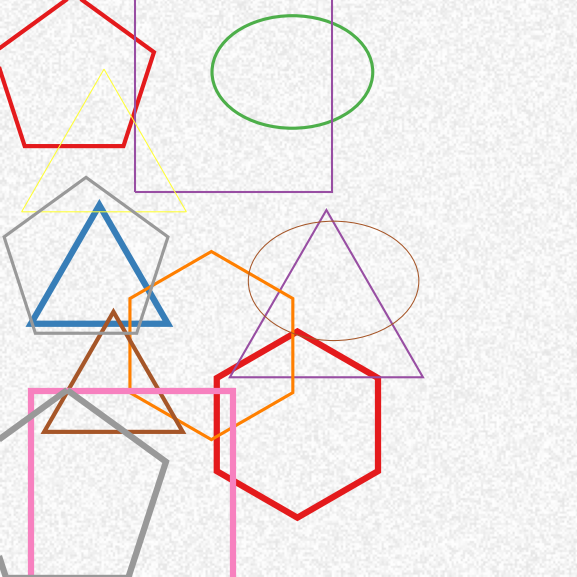[{"shape": "hexagon", "thickness": 3, "radius": 0.81, "center": [0.515, 0.264]}, {"shape": "pentagon", "thickness": 2, "radius": 0.73, "center": [0.128, 0.864]}, {"shape": "triangle", "thickness": 3, "radius": 0.68, "center": [0.172, 0.507]}, {"shape": "oval", "thickness": 1.5, "radius": 0.7, "center": [0.506, 0.875]}, {"shape": "square", "thickness": 1, "radius": 0.85, "center": [0.404, 0.838]}, {"shape": "triangle", "thickness": 1, "radius": 0.97, "center": [0.565, 0.442]}, {"shape": "hexagon", "thickness": 1.5, "radius": 0.81, "center": [0.366, 0.401]}, {"shape": "triangle", "thickness": 0.5, "radius": 0.82, "center": [0.18, 0.715]}, {"shape": "triangle", "thickness": 2, "radius": 0.69, "center": [0.196, 0.321]}, {"shape": "oval", "thickness": 0.5, "radius": 0.74, "center": [0.578, 0.513]}, {"shape": "square", "thickness": 3, "radius": 0.88, "center": [0.228, 0.147]}, {"shape": "pentagon", "thickness": 3, "radius": 0.9, "center": [0.116, 0.144]}, {"shape": "pentagon", "thickness": 1.5, "radius": 0.75, "center": [0.149, 0.543]}]